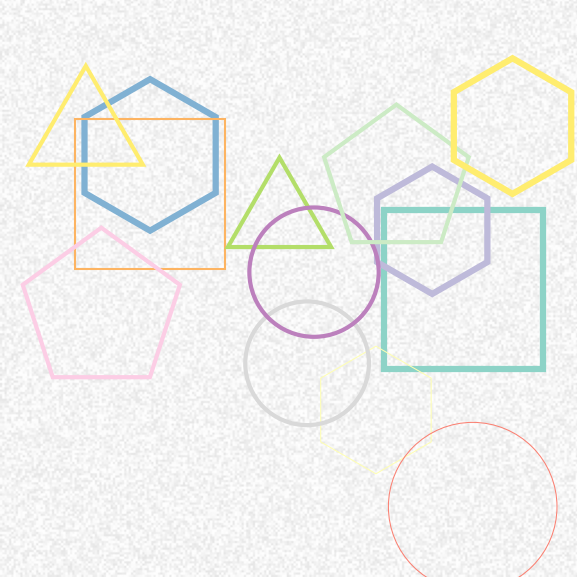[{"shape": "square", "thickness": 3, "radius": 0.69, "center": [0.803, 0.498]}, {"shape": "hexagon", "thickness": 0.5, "radius": 0.55, "center": [0.651, 0.289]}, {"shape": "hexagon", "thickness": 3, "radius": 0.55, "center": [0.748, 0.6]}, {"shape": "circle", "thickness": 0.5, "radius": 0.73, "center": [0.819, 0.122]}, {"shape": "hexagon", "thickness": 3, "radius": 0.66, "center": [0.26, 0.731]}, {"shape": "square", "thickness": 1, "radius": 0.65, "center": [0.26, 0.663]}, {"shape": "triangle", "thickness": 2, "radius": 0.52, "center": [0.484, 0.623]}, {"shape": "pentagon", "thickness": 2, "radius": 0.72, "center": [0.175, 0.462]}, {"shape": "circle", "thickness": 2, "radius": 0.54, "center": [0.532, 0.37]}, {"shape": "circle", "thickness": 2, "radius": 0.56, "center": [0.544, 0.528]}, {"shape": "pentagon", "thickness": 2, "radius": 0.66, "center": [0.686, 0.686]}, {"shape": "hexagon", "thickness": 3, "radius": 0.59, "center": [0.888, 0.781]}, {"shape": "triangle", "thickness": 2, "radius": 0.57, "center": [0.149, 0.771]}]